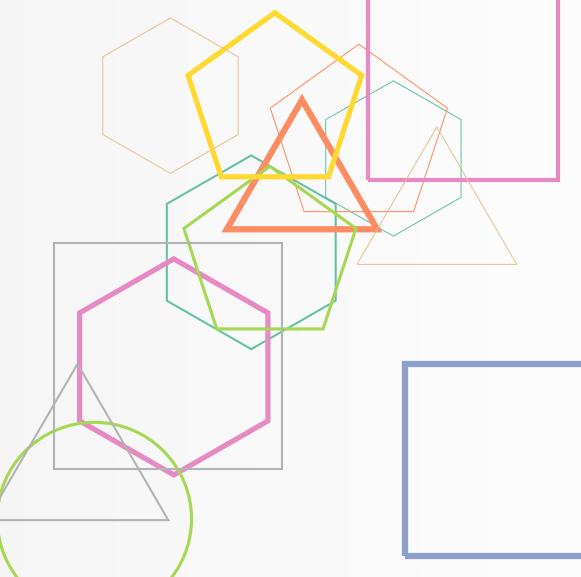[{"shape": "hexagon", "thickness": 0.5, "radius": 0.67, "center": [0.677, 0.725]}, {"shape": "hexagon", "thickness": 1, "radius": 0.84, "center": [0.432, 0.562]}, {"shape": "pentagon", "thickness": 0.5, "radius": 0.8, "center": [0.617, 0.762]}, {"shape": "triangle", "thickness": 3, "radius": 0.75, "center": [0.52, 0.677]}, {"shape": "square", "thickness": 3, "radius": 0.83, "center": [0.863, 0.202]}, {"shape": "square", "thickness": 2, "radius": 0.82, "center": [0.797, 0.851]}, {"shape": "hexagon", "thickness": 2.5, "radius": 0.94, "center": [0.299, 0.364]}, {"shape": "pentagon", "thickness": 1.5, "radius": 0.78, "center": [0.464, 0.555]}, {"shape": "circle", "thickness": 1.5, "radius": 0.84, "center": [0.162, 0.101]}, {"shape": "pentagon", "thickness": 2.5, "radius": 0.79, "center": [0.473, 0.82]}, {"shape": "hexagon", "thickness": 0.5, "radius": 0.67, "center": [0.293, 0.833]}, {"shape": "triangle", "thickness": 0.5, "radius": 0.79, "center": [0.752, 0.621]}, {"shape": "triangle", "thickness": 1, "radius": 0.9, "center": [0.133, 0.189]}, {"shape": "square", "thickness": 1, "radius": 0.98, "center": [0.289, 0.383]}]